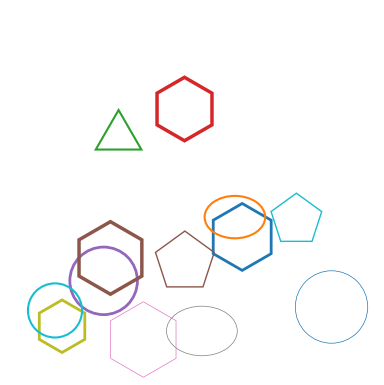[{"shape": "circle", "thickness": 0.5, "radius": 0.47, "center": [0.861, 0.203]}, {"shape": "hexagon", "thickness": 2, "radius": 0.43, "center": [0.629, 0.385]}, {"shape": "oval", "thickness": 1.5, "radius": 0.39, "center": [0.61, 0.436]}, {"shape": "triangle", "thickness": 1.5, "radius": 0.34, "center": [0.308, 0.646]}, {"shape": "hexagon", "thickness": 2.5, "radius": 0.41, "center": [0.479, 0.717]}, {"shape": "circle", "thickness": 2, "radius": 0.44, "center": [0.269, 0.271]}, {"shape": "pentagon", "thickness": 1, "radius": 0.4, "center": [0.48, 0.32]}, {"shape": "hexagon", "thickness": 2.5, "radius": 0.47, "center": [0.287, 0.33]}, {"shape": "hexagon", "thickness": 0.5, "radius": 0.49, "center": [0.372, 0.118]}, {"shape": "oval", "thickness": 0.5, "radius": 0.46, "center": [0.524, 0.14]}, {"shape": "hexagon", "thickness": 2, "radius": 0.34, "center": [0.161, 0.153]}, {"shape": "pentagon", "thickness": 1, "radius": 0.35, "center": [0.77, 0.429]}, {"shape": "circle", "thickness": 1.5, "radius": 0.35, "center": [0.143, 0.194]}]